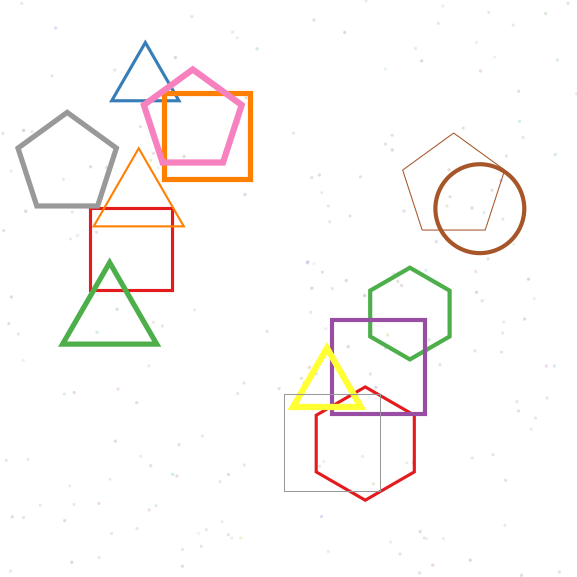[{"shape": "square", "thickness": 1.5, "radius": 0.35, "center": [0.227, 0.568]}, {"shape": "hexagon", "thickness": 1.5, "radius": 0.49, "center": [0.632, 0.231]}, {"shape": "triangle", "thickness": 1.5, "radius": 0.34, "center": [0.252, 0.858]}, {"shape": "triangle", "thickness": 2.5, "radius": 0.47, "center": [0.19, 0.45]}, {"shape": "hexagon", "thickness": 2, "radius": 0.4, "center": [0.71, 0.456]}, {"shape": "square", "thickness": 2, "radius": 0.41, "center": [0.655, 0.363]}, {"shape": "square", "thickness": 2.5, "radius": 0.37, "center": [0.359, 0.763]}, {"shape": "triangle", "thickness": 1, "radius": 0.45, "center": [0.24, 0.652]}, {"shape": "triangle", "thickness": 3, "radius": 0.34, "center": [0.566, 0.328]}, {"shape": "circle", "thickness": 2, "radius": 0.38, "center": [0.831, 0.638]}, {"shape": "pentagon", "thickness": 0.5, "radius": 0.46, "center": [0.786, 0.676]}, {"shape": "pentagon", "thickness": 3, "radius": 0.45, "center": [0.334, 0.79]}, {"shape": "pentagon", "thickness": 2.5, "radius": 0.45, "center": [0.116, 0.715]}, {"shape": "square", "thickness": 0.5, "radius": 0.42, "center": [0.575, 0.233]}]